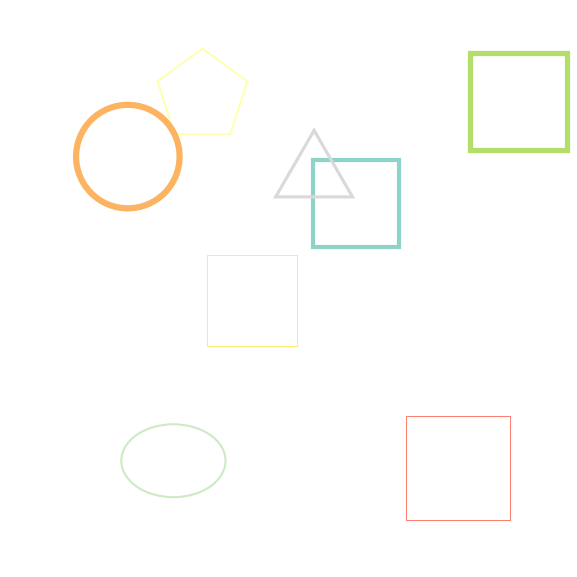[{"shape": "square", "thickness": 2, "radius": 0.37, "center": [0.617, 0.647]}, {"shape": "pentagon", "thickness": 1, "radius": 0.41, "center": [0.351, 0.833]}, {"shape": "square", "thickness": 0.5, "radius": 0.45, "center": [0.792, 0.188]}, {"shape": "circle", "thickness": 3, "radius": 0.45, "center": [0.221, 0.728]}, {"shape": "square", "thickness": 2.5, "radius": 0.42, "center": [0.898, 0.823]}, {"shape": "triangle", "thickness": 1.5, "radius": 0.38, "center": [0.544, 0.697]}, {"shape": "oval", "thickness": 1, "radius": 0.45, "center": [0.3, 0.201]}, {"shape": "square", "thickness": 0.5, "radius": 0.39, "center": [0.436, 0.479]}]